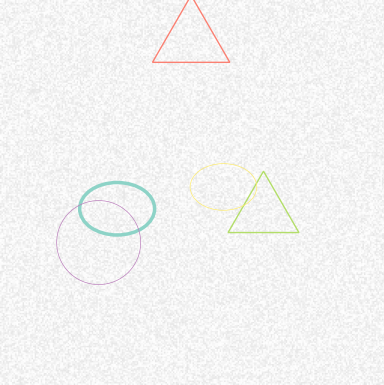[{"shape": "oval", "thickness": 2.5, "radius": 0.49, "center": [0.304, 0.458]}, {"shape": "triangle", "thickness": 1, "radius": 0.58, "center": [0.496, 0.896]}, {"shape": "triangle", "thickness": 1, "radius": 0.53, "center": [0.684, 0.449]}, {"shape": "circle", "thickness": 0.5, "radius": 0.55, "center": [0.256, 0.37]}, {"shape": "oval", "thickness": 0.5, "radius": 0.43, "center": [0.58, 0.514]}]